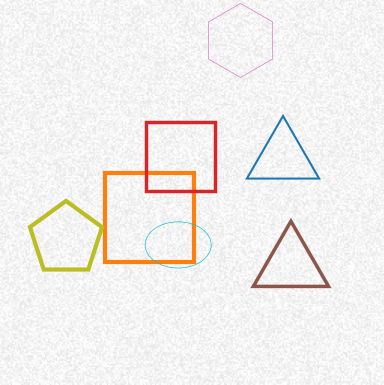[{"shape": "triangle", "thickness": 1.5, "radius": 0.54, "center": [0.735, 0.59]}, {"shape": "square", "thickness": 3, "radius": 0.57, "center": [0.388, 0.435]}, {"shape": "square", "thickness": 2.5, "radius": 0.45, "center": [0.468, 0.592]}, {"shape": "triangle", "thickness": 2.5, "radius": 0.56, "center": [0.756, 0.312]}, {"shape": "hexagon", "thickness": 0.5, "radius": 0.48, "center": [0.625, 0.895]}, {"shape": "pentagon", "thickness": 3, "radius": 0.49, "center": [0.171, 0.38]}, {"shape": "oval", "thickness": 0.5, "radius": 0.43, "center": [0.463, 0.364]}]